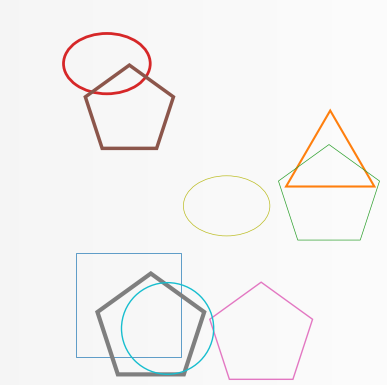[{"shape": "square", "thickness": 0.5, "radius": 0.68, "center": [0.331, 0.207]}, {"shape": "triangle", "thickness": 1.5, "radius": 0.66, "center": [0.852, 0.581]}, {"shape": "pentagon", "thickness": 0.5, "radius": 0.69, "center": [0.849, 0.487]}, {"shape": "oval", "thickness": 2, "radius": 0.56, "center": [0.276, 0.835]}, {"shape": "pentagon", "thickness": 2.5, "radius": 0.6, "center": [0.334, 0.711]}, {"shape": "pentagon", "thickness": 1, "radius": 0.7, "center": [0.674, 0.128]}, {"shape": "pentagon", "thickness": 3, "radius": 0.72, "center": [0.389, 0.145]}, {"shape": "oval", "thickness": 0.5, "radius": 0.56, "center": [0.585, 0.465]}, {"shape": "circle", "thickness": 1, "radius": 0.59, "center": [0.432, 0.147]}]